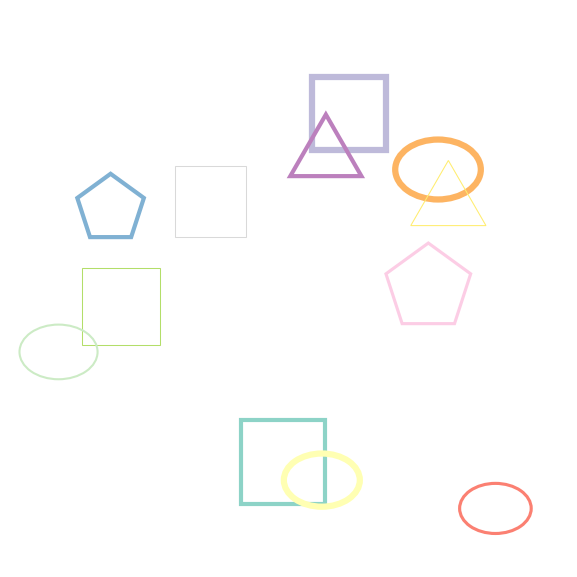[{"shape": "square", "thickness": 2, "radius": 0.37, "center": [0.49, 0.199]}, {"shape": "oval", "thickness": 3, "radius": 0.33, "center": [0.557, 0.168]}, {"shape": "square", "thickness": 3, "radius": 0.32, "center": [0.605, 0.803]}, {"shape": "oval", "thickness": 1.5, "radius": 0.31, "center": [0.858, 0.119]}, {"shape": "pentagon", "thickness": 2, "radius": 0.3, "center": [0.191, 0.638]}, {"shape": "oval", "thickness": 3, "radius": 0.37, "center": [0.758, 0.706]}, {"shape": "square", "thickness": 0.5, "radius": 0.34, "center": [0.21, 0.468]}, {"shape": "pentagon", "thickness": 1.5, "radius": 0.39, "center": [0.742, 0.501]}, {"shape": "square", "thickness": 0.5, "radius": 0.31, "center": [0.365, 0.65]}, {"shape": "triangle", "thickness": 2, "radius": 0.36, "center": [0.564, 0.73]}, {"shape": "oval", "thickness": 1, "radius": 0.34, "center": [0.101, 0.39]}, {"shape": "triangle", "thickness": 0.5, "radius": 0.38, "center": [0.776, 0.646]}]